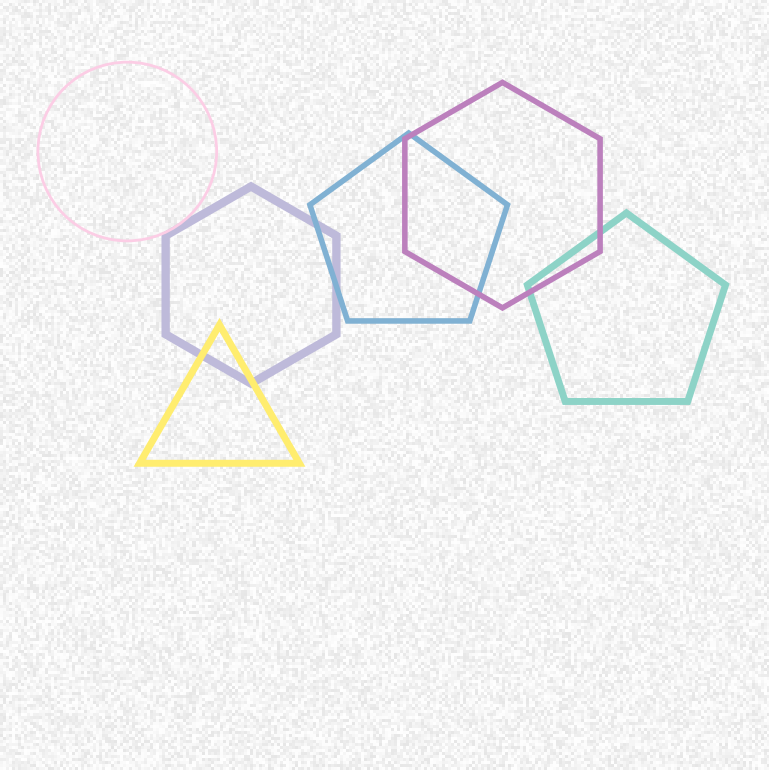[{"shape": "pentagon", "thickness": 2.5, "radius": 0.68, "center": [0.814, 0.588]}, {"shape": "hexagon", "thickness": 3, "radius": 0.64, "center": [0.326, 0.63]}, {"shape": "pentagon", "thickness": 2, "radius": 0.67, "center": [0.531, 0.692]}, {"shape": "circle", "thickness": 1, "radius": 0.58, "center": [0.165, 0.803]}, {"shape": "hexagon", "thickness": 2, "radius": 0.73, "center": [0.653, 0.747]}, {"shape": "triangle", "thickness": 2.5, "radius": 0.6, "center": [0.285, 0.458]}]